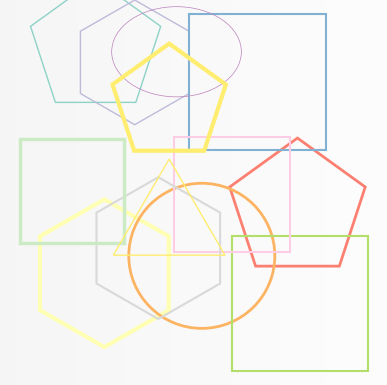[{"shape": "pentagon", "thickness": 1, "radius": 0.88, "center": [0.247, 0.877]}, {"shape": "hexagon", "thickness": 3, "radius": 0.96, "center": [0.269, 0.29]}, {"shape": "hexagon", "thickness": 1, "radius": 0.81, "center": [0.348, 0.838]}, {"shape": "pentagon", "thickness": 2, "radius": 0.92, "center": [0.768, 0.458]}, {"shape": "square", "thickness": 1.5, "radius": 0.88, "center": [0.665, 0.787]}, {"shape": "circle", "thickness": 2, "radius": 0.94, "center": [0.521, 0.336]}, {"shape": "square", "thickness": 1.5, "radius": 0.88, "center": [0.775, 0.213]}, {"shape": "square", "thickness": 1.5, "radius": 0.75, "center": [0.599, 0.495]}, {"shape": "hexagon", "thickness": 1.5, "radius": 0.92, "center": [0.409, 0.356]}, {"shape": "oval", "thickness": 0.5, "radius": 0.84, "center": [0.456, 0.866]}, {"shape": "square", "thickness": 2.5, "radius": 0.68, "center": [0.186, 0.503]}, {"shape": "triangle", "thickness": 1, "radius": 0.83, "center": [0.437, 0.42]}, {"shape": "pentagon", "thickness": 3, "radius": 0.77, "center": [0.437, 0.733]}]